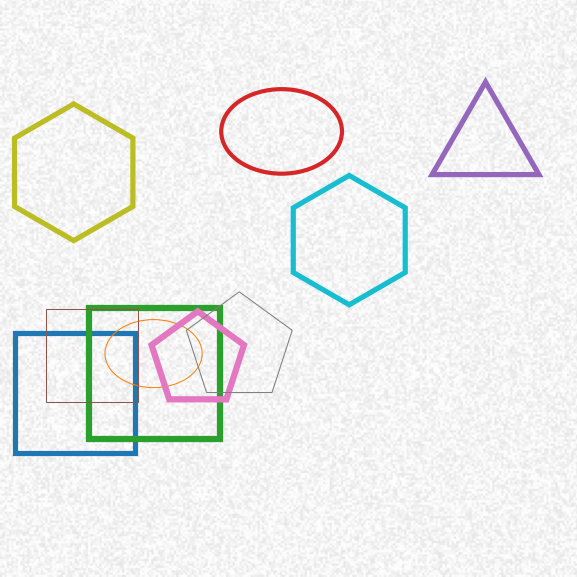[{"shape": "square", "thickness": 2.5, "radius": 0.52, "center": [0.13, 0.319]}, {"shape": "oval", "thickness": 0.5, "radius": 0.42, "center": [0.266, 0.387]}, {"shape": "square", "thickness": 3, "radius": 0.57, "center": [0.268, 0.352]}, {"shape": "oval", "thickness": 2, "radius": 0.52, "center": [0.488, 0.772]}, {"shape": "triangle", "thickness": 2.5, "radius": 0.53, "center": [0.841, 0.75]}, {"shape": "square", "thickness": 0.5, "radius": 0.4, "center": [0.16, 0.384]}, {"shape": "pentagon", "thickness": 3, "radius": 0.42, "center": [0.342, 0.376]}, {"shape": "pentagon", "thickness": 0.5, "radius": 0.48, "center": [0.414, 0.397]}, {"shape": "hexagon", "thickness": 2.5, "radius": 0.59, "center": [0.128, 0.701]}, {"shape": "hexagon", "thickness": 2.5, "radius": 0.56, "center": [0.605, 0.583]}]